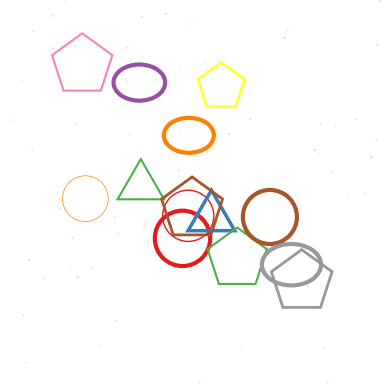[{"shape": "circle", "thickness": 1, "radius": 0.33, "center": [0.489, 0.439]}, {"shape": "circle", "thickness": 3, "radius": 0.36, "center": [0.474, 0.381]}, {"shape": "triangle", "thickness": 2.5, "radius": 0.35, "center": [0.549, 0.436]}, {"shape": "triangle", "thickness": 1.5, "radius": 0.35, "center": [0.366, 0.517]}, {"shape": "pentagon", "thickness": 1.5, "radius": 0.4, "center": [0.616, 0.328]}, {"shape": "oval", "thickness": 3, "radius": 0.34, "center": [0.362, 0.785]}, {"shape": "oval", "thickness": 3, "radius": 0.32, "center": [0.491, 0.649]}, {"shape": "circle", "thickness": 0.5, "radius": 0.3, "center": [0.222, 0.484]}, {"shape": "pentagon", "thickness": 2, "radius": 0.32, "center": [0.575, 0.774]}, {"shape": "pentagon", "thickness": 2, "radius": 0.42, "center": [0.499, 0.457]}, {"shape": "circle", "thickness": 3, "radius": 0.35, "center": [0.701, 0.436]}, {"shape": "pentagon", "thickness": 1.5, "radius": 0.41, "center": [0.213, 0.831]}, {"shape": "oval", "thickness": 3, "radius": 0.38, "center": [0.757, 0.313]}, {"shape": "pentagon", "thickness": 2, "radius": 0.41, "center": [0.784, 0.269]}]